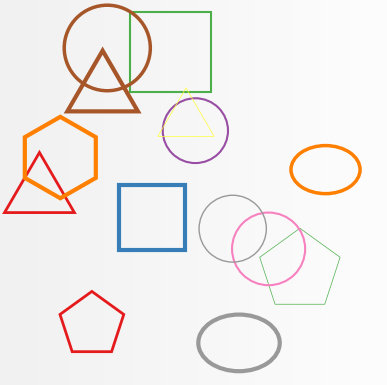[{"shape": "triangle", "thickness": 2, "radius": 0.52, "center": [0.102, 0.5]}, {"shape": "pentagon", "thickness": 2, "radius": 0.43, "center": [0.237, 0.157]}, {"shape": "square", "thickness": 3, "radius": 0.42, "center": [0.391, 0.435]}, {"shape": "square", "thickness": 1.5, "radius": 0.52, "center": [0.439, 0.864]}, {"shape": "pentagon", "thickness": 0.5, "radius": 0.55, "center": [0.774, 0.298]}, {"shape": "circle", "thickness": 1.5, "radius": 0.42, "center": [0.504, 0.661]}, {"shape": "oval", "thickness": 2.5, "radius": 0.45, "center": [0.84, 0.559]}, {"shape": "hexagon", "thickness": 3, "radius": 0.53, "center": [0.156, 0.591]}, {"shape": "triangle", "thickness": 0.5, "radius": 0.42, "center": [0.48, 0.688]}, {"shape": "triangle", "thickness": 3, "radius": 0.53, "center": [0.265, 0.763]}, {"shape": "circle", "thickness": 2.5, "radius": 0.56, "center": [0.277, 0.875]}, {"shape": "circle", "thickness": 1.5, "radius": 0.47, "center": [0.693, 0.354]}, {"shape": "oval", "thickness": 3, "radius": 0.53, "center": [0.617, 0.109]}, {"shape": "circle", "thickness": 1, "radius": 0.43, "center": [0.601, 0.406]}]